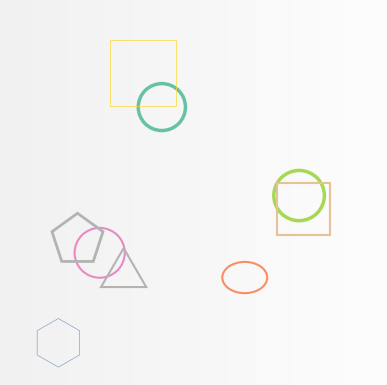[{"shape": "circle", "thickness": 2.5, "radius": 0.3, "center": [0.418, 0.722]}, {"shape": "oval", "thickness": 1.5, "radius": 0.29, "center": [0.632, 0.279]}, {"shape": "hexagon", "thickness": 0.5, "radius": 0.32, "center": [0.151, 0.11]}, {"shape": "circle", "thickness": 1.5, "radius": 0.32, "center": [0.257, 0.343]}, {"shape": "circle", "thickness": 2.5, "radius": 0.33, "center": [0.772, 0.492]}, {"shape": "square", "thickness": 0.5, "radius": 0.43, "center": [0.369, 0.811]}, {"shape": "square", "thickness": 1.5, "radius": 0.34, "center": [0.784, 0.456]}, {"shape": "triangle", "thickness": 1.5, "radius": 0.34, "center": [0.319, 0.288]}, {"shape": "pentagon", "thickness": 2, "radius": 0.35, "center": [0.2, 0.377]}]